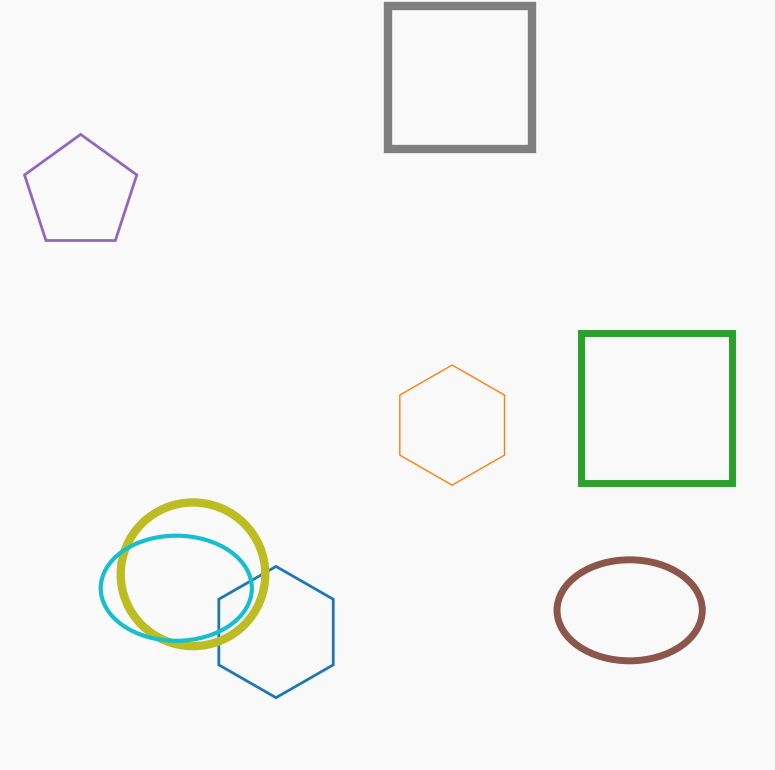[{"shape": "hexagon", "thickness": 1, "radius": 0.43, "center": [0.356, 0.179]}, {"shape": "hexagon", "thickness": 0.5, "radius": 0.39, "center": [0.583, 0.448]}, {"shape": "square", "thickness": 2.5, "radius": 0.49, "center": [0.847, 0.47]}, {"shape": "pentagon", "thickness": 1, "radius": 0.38, "center": [0.104, 0.749]}, {"shape": "oval", "thickness": 2.5, "radius": 0.47, "center": [0.812, 0.207]}, {"shape": "square", "thickness": 3, "radius": 0.46, "center": [0.593, 0.899]}, {"shape": "circle", "thickness": 3, "radius": 0.47, "center": [0.249, 0.254]}, {"shape": "oval", "thickness": 1.5, "radius": 0.49, "center": [0.227, 0.236]}]